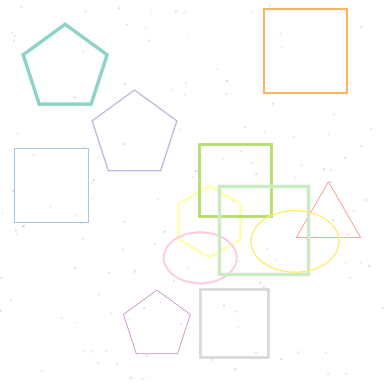[{"shape": "pentagon", "thickness": 2.5, "radius": 0.57, "center": [0.169, 0.822]}, {"shape": "hexagon", "thickness": 2, "radius": 0.46, "center": [0.544, 0.425]}, {"shape": "pentagon", "thickness": 1, "radius": 0.58, "center": [0.349, 0.65]}, {"shape": "triangle", "thickness": 0.5, "radius": 0.48, "center": [0.853, 0.431]}, {"shape": "square", "thickness": 0.5, "radius": 0.48, "center": [0.132, 0.52]}, {"shape": "square", "thickness": 1.5, "radius": 0.54, "center": [0.793, 0.868]}, {"shape": "square", "thickness": 2, "radius": 0.47, "center": [0.612, 0.533]}, {"shape": "oval", "thickness": 1.5, "radius": 0.47, "center": [0.52, 0.33]}, {"shape": "square", "thickness": 2, "radius": 0.44, "center": [0.608, 0.161]}, {"shape": "pentagon", "thickness": 0.5, "radius": 0.46, "center": [0.408, 0.155]}, {"shape": "square", "thickness": 2.5, "radius": 0.58, "center": [0.684, 0.403]}, {"shape": "oval", "thickness": 1, "radius": 0.57, "center": [0.766, 0.373]}]